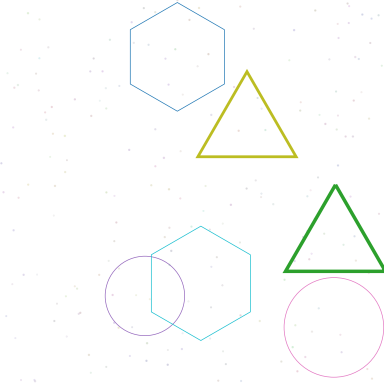[{"shape": "hexagon", "thickness": 0.5, "radius": 0.71, "center": [0.461, 0.852]}, {"shape": "triangle", "thickness": 2.5, "radius": 0.75, "center": [0.871, 0.37]}, {"shape": "circle", "thickness": 0.5, "radius": 0.52, "center": [0.376, 0.231]}, {"shape": "circle", "thickness": 0.5, "radius": 0.65, "center": [0.867, 0.15]}, {"shape": "triangle", "thickness": 2, "radius": 0.74, "center": [0.642, 0.667]}, {"shape": "hexagon", "thickness": 0.5, "radius": 0.74, "center": [0.522, 0.264]}]